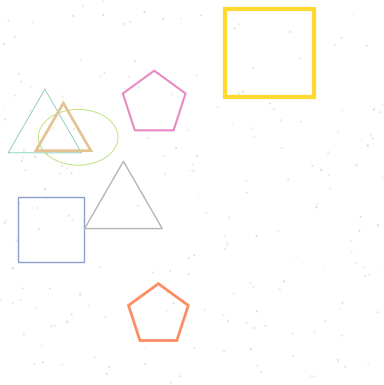[{"shape": "triangle", "thickness": 0.5, "radius": 0.55, "center": [0.116, 0.658]}, {"shape": "pentagon", "thickness": 2, "radius": 0.41, "center": [0.411, 0.182]}, {"shape": "square", "thickness": 1, "radius": 0.42, "center": [0.133, 0.404]}, {"shape": "pentagon", "thickness": 1.5, "radius": 0.43, "center": [0.401, 0.731]}, {"shape": "oval", "thickness": 0.5, "radius": 0.52, "center": [0.203, 0.643]}, {"shape": "square", "thickness": 3, "radius": 0.58, "center": [0.7, 0.863]}, {"shape": "triangle", "thickness": 2, "radius": 0.41, "center": [0.165, 0.65]}, {"shape": "triangle", "thickness": 1, "radius": 0.58, "center": [0.321, 0.464]}]